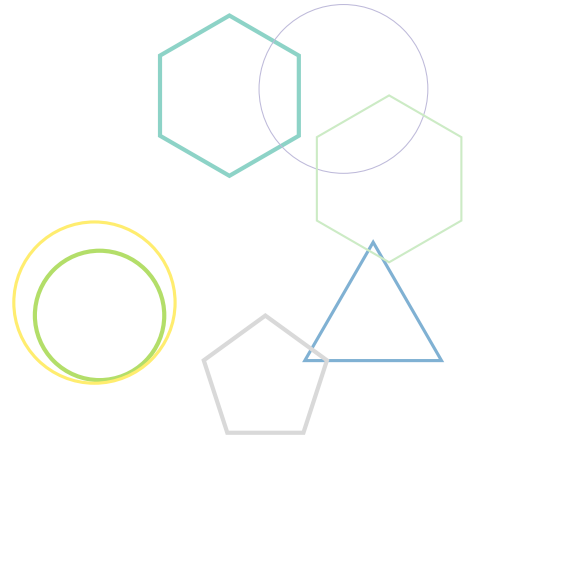[{"shape": "hexagon", "thickness": 2, "radius": 0.69, "center": [0.397, 0.833]}, {"shape": "circle", "thickness": 0.5, "radius": 0.73, "center": [0.595, 0.845]}, {"shape": "triangle", "thickness": 1.5, "radius": 0.68, "center": [0.646, 0.443]}, {"shape": "circle", "thickness": 2, "radius": 0.56, "center": [0.172, 0.453]}, {"shape": "pentagon", "thickness": 2, "radius": 0.56, "center": [0.46, 0.341]}, {"shape": "hexagon", "thickness": 1, "radius": 0.72, "center": [0.674, 0.689]}, {"shape": "circle", "thickness": 1.5, "radius": 0.7, "center": [0.164, 0.475]}]